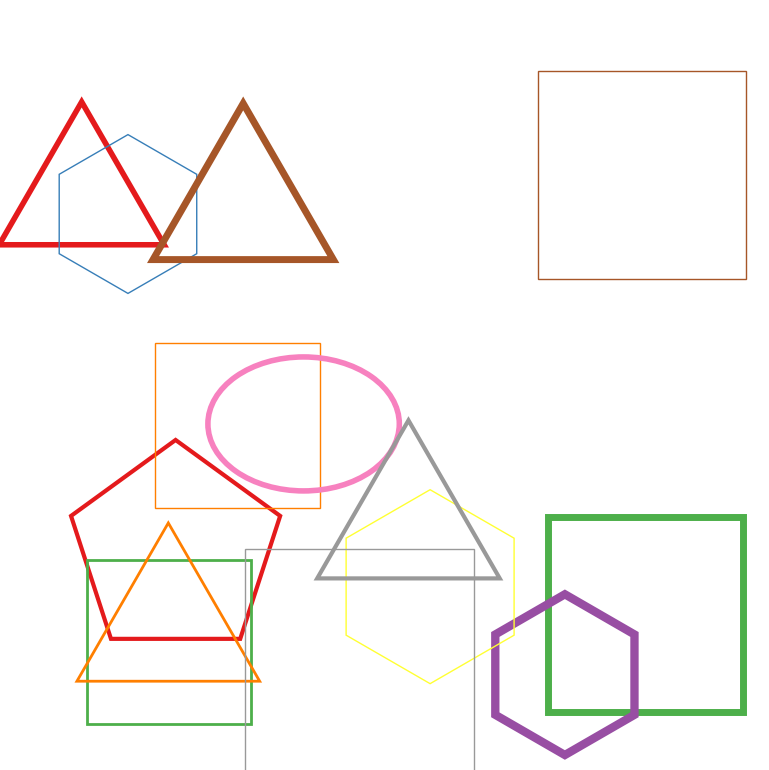[{"shape": "triangle", "thickness": 2, "radius": 0.62, "center": [0.106, 0.744]}, {"shape": "pentagon", "thickness": 1.5, "radius": 0.71, "center": [0.228, 0.286]}, {"shape": "hexagon", "thickness": 0.5, "radius": 0.52, "center": [0.166, 0.722]}, {"shape": "square", "thickness": 1, "radius": 0.53, "center": [0.219, 0.166]}, {"shape": "square", "thickness": 2.5, "radius": 0.63, "center": [0.839, 0.202]}, {"shape": "hexagon", "thickness": 3, "radius": 0.52, "center": [0.734, 0.124]}, {"shape": "triangle", "thickness": 1, "radius": 0.69, "center": [0.219, 0.184]}, {"shape": "square", "thickness": 0.5, "radius": 0.54, "center": [0.309, 0.447]}, {"shape": "hexagon", "thickness": 0.5, "radius": 0.63, "center": [0.559, 0.238]}, {"shape": "triangle", "thickness": 2.5, "radius": 0.68, "center": [0.316, 0.73]}, {"shape": "square", "thickness": 0.5, "radius": 0.68, "center": [0.833, 0.773]}, {"shape": "oval", "thickness": 2, "radius": 0.62, "center": [0.394, 0.449]}, {"shape": "triangle", "thickness": 1.5, "radius": 0.68, "center": [0.53, 0.317]}, {"shape": "square", "thickness": 0.5, "radius": 0.74, "center": [0.467, 0.138]}]